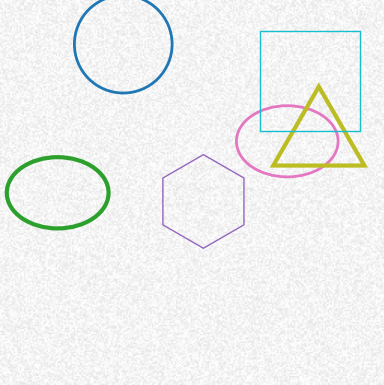[{"shape": "circle", "thickness": 2, "radius": 0.63, "center": [0.32, 0.885]}, {"shape": "oval", "thickness": 3, "radius": 0.66, "center": [0.15, 0.499]}, {"shape": "hexagon", "thickness": 1, "radius": 0.61, "center": [0.528, 0.477]}, {"shape": "oval", "thickness": 2, "radius": 0.66, "center": [0.746, 0.633]}, {"shape": "triangle", "thickness": 3, "radius": 0.68, "center": [0.828, 0.638]}, {"shape": "square", "thickness": 1, "radius": 0.65, "center": [0.806, 0.789]}]